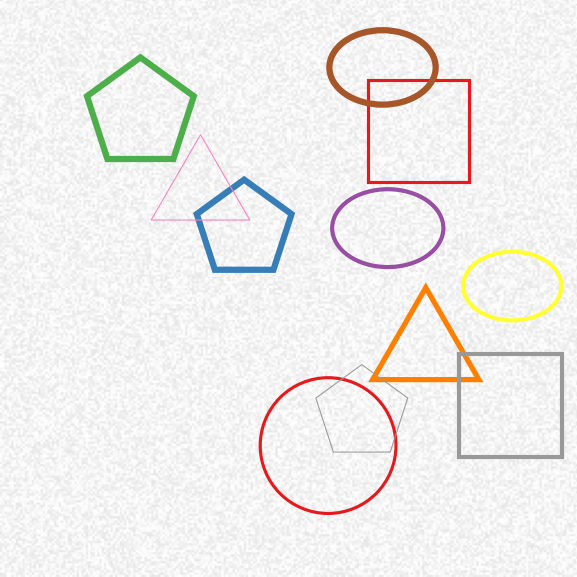[{"shape": "square", "thickness": 1.5, "radius": 0.44, "center": [0.724, 0.773]}, {"shape": "circle", "thickness": 1.5, "radius": 0.59, "center": [0.568, 0.228]}, {"shape": "pentagon", "thickness": 3, "radius": 0.43, "center": [0.423, 0.602]}, {"shape": "pentagon", "thickness": 3, "radius": 0.49, "center": [0.243, 0.803]}, {"shape": "oval", "thickness": 2, "radius": 0.48, "center": [0.671, 0.604]}, {"shape": "triangle", "thickness": 2.5, "radius": 0.53, "center": [0.737, 0.395]}, {"shape": "oval", "thickness": 2, "radius": 0.43, "center": [0.887, 0.504]}, {"shape": "oval", "thickness": 3, "radius": 0.46, "center": [0.662, 0.882]}, {"shape": "triangle", "thickness": 0.5, "radius": 0.49, "center": [0.347, 0.667]}, {"shape": "pentagon", "thickness": 0.5, "radius": 0.42, "center": [0.626, 0.284]}, {"shape": "square", "thickness": 2, "radius": 0.45, "center": [0.884, 0.296]}]